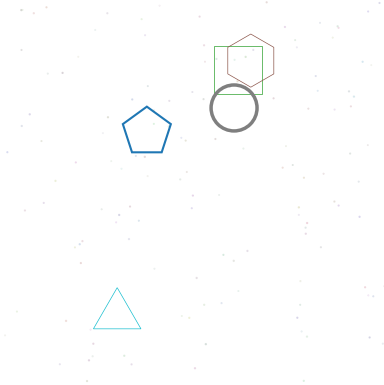[{"shape": "pentagon", "thickness": 1.5, "radius": 0.33, "center": [0.381, 0.657]}, {"shape": "square", "thickness": 0.5, "radius": 0.31, "center": [0.618, 0.819]}, {"shape": "hexagon", "thickness": 0.5, "radius": 0.35, "center": [0.651, 0.843]}, {"shape": "circle", "thickness": 2.5, "radius": 0.3, "center": [0.608, 0.72]}, {"shape": "triangle", "thickness": 0.5, "radius": 0.36, "center": [0.304, 0.182]}]